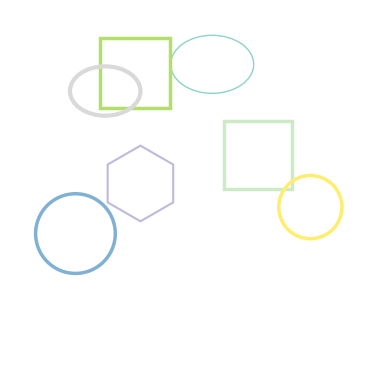[{"shape": "oval", "thickness": 1, "radius": 0.54, "center": [0.551, 0.833]}, {"shape": "hexagon", "thickness": 1.5, "radius": 0.49, "center": [0.365, 0.523]}, {"shape": "circle", "thickness": 2.5, "radius": 0.52, "center": [0.196, 0.393]}, {"shape": "square", "thickness": 2.5, "radius": 0.46, "center": [0.351, 0.81]}, {"shape": "oval", "thickness": 3, "radius": 0.46, "center": [0.273, 0.764]}, {"shape": "square", "thickness": 2.5, "radius": 0.44, "center": [0.669, 0.597]}, {"shape": "circle", "thickness": 2.5, "radius": 0.41, "center": [0.806, 0.462]}]